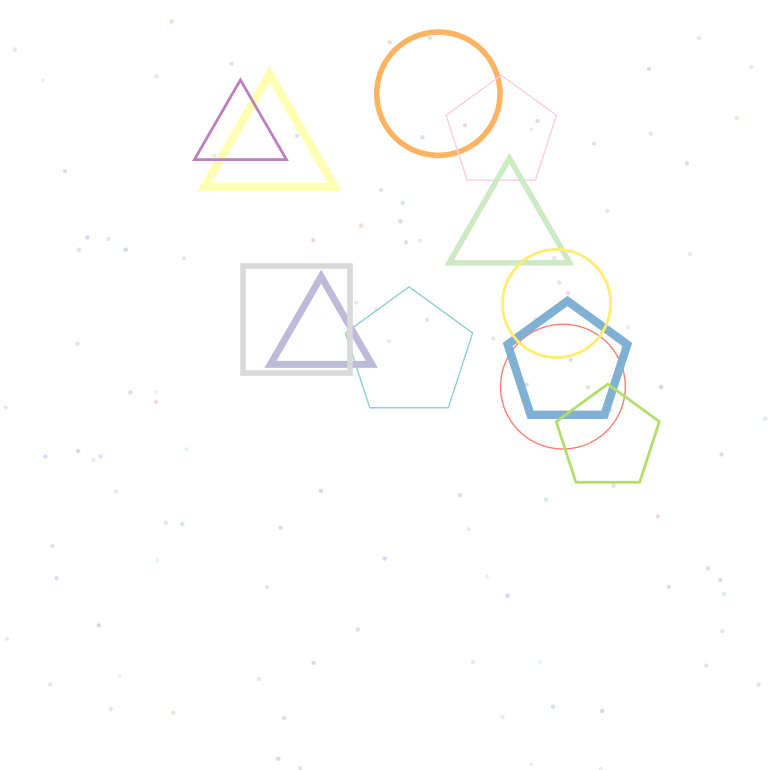[{"shape": "pentagon", "thickness": 0.5, "radius": 0.43, "center": [0.531, 0.541]}, {"shape": "triangle", "thickness": 3, "radius": 0.49, "center": [0.35, 0.806]}, {"shape": "triangle", "thickness": 2.5, "radius": 0.38, "center": [0.417, 0.565]}, {"shape": "circle", "thickness": 0.5, "radius": 0.41, "center": [0.731, 0.498]}, {"shape": "pentagon", "thickness": 3, "radius": 0.41, "center": [0.737, 0.527]}, {"shape": "circle", "thickness": 2, "radius": 0.4, "center": [0.569, 0.878]}, {"shape": "pentagon", "thickness": 1, "radius": 0.35, "center": [0.789, 0.431]}, {"shape": "pentagon", "thickness": 0.5, "radius": 0.38, "center": [0.651, 0.827]}, {"shape": "square", "thickness": 2, "radius": 0.35, "center": [0.385, 0.585]}, {"shape": "triangle", "thickness": 1, "radius": 0.34, "center": [0.312, 0.827]}, {"shape": "triangle", "thickness": 2, "radius": 0.45, "center": [0.662, 0.704]}, {"shape": "circle", "thickness": 1, "radius": 0.35, "center": [0.723, 0.606]}]